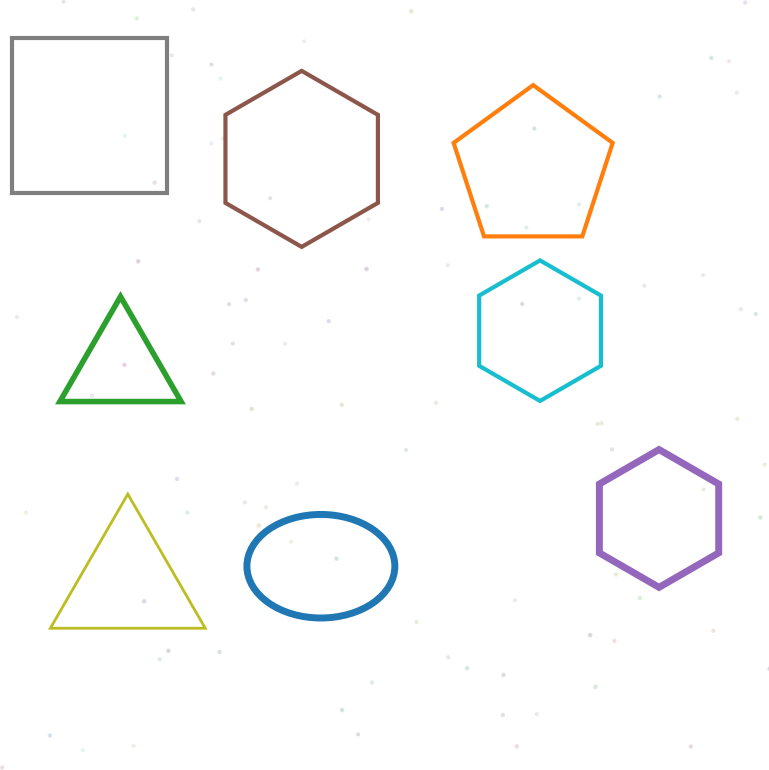[{"shape": "oval", "thickness": 2.5, "radius": 0.48, "center": [0.417, 0.265]}, {"shape": "pentagon", "thickness": 1.5, "radius": 0.54, "center": [0.692, 0.781]}, {"shape": "triangle", "thickness": 2, "radius": 0.45, "center": [0.156, 0.524]}, {"shape": "hexagon", "thickness": 2.5, "radius": 0.45, "center": [0.856, 0.327]}, {"shape": "hexagon", "thickness": 1.5, "radius": 0.57, "center": [0.392, 0.794]}, {"shape": "square", "thickness": 1.5, "radius": 0.5, "center": [0.116, 0.85]}, {"shape": "triangle", "thickness": 1, "radius": 0.58, "center": [0.166, 0.242]}, {"shape": "hexagon", "thickness": 1.5, "radius": 0.46, "center": [0.701, 0.571]}]